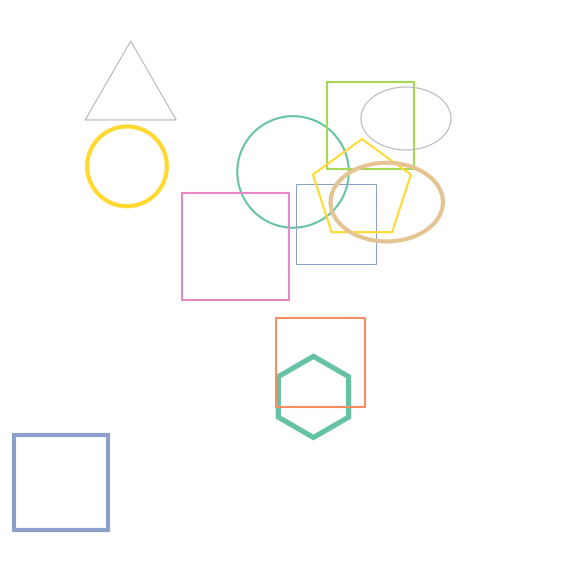[{"shape": "hexagon", "thickness": 2.5, "radius": 0.35, "center": [0.543, 0.312]}, {"shape": "circle", "thickness": 1, "radius": 0.48, "center": [0.507, 0.701]}, {"shape": "square", "thickness": 1, "radius": 0.39, "center": [0.554, 0.372]}, {"shape": "square", "thickness": 0.5, "radius": 0.35, "center": [0.582, 0.612]}, {"shape": "square", "thickness": 2, "radius": 0.41, "center": [0.106, 0.164]}, {"shape": "square", "thickness": 1, "radius": 0.46, "center": [0.407, 0.572]}, {"shape": "square", "thickness": 1, "radius": 0.37, "center": [0.641, 0.782]}, {"shape": "pentagon", "thickness": 1, "radius": 0.45, "center": [0.627, 0.669]}, {"shape": "circle", "thickness": 2, "radius": 0.35, "center": [0.22, 0.711]}, {"shape": "oval", "thickness": 2, "radius": 0.49, "center": [0.67, 0.649]}, {"shape": "oval", "thickness": 0.5, "radius": 0.39, "center": [0.703, 0.794]}, {"shape": "triangle", "thickness": 0.5, "radius": 0.45, "center": [0.226, 0.837]}]